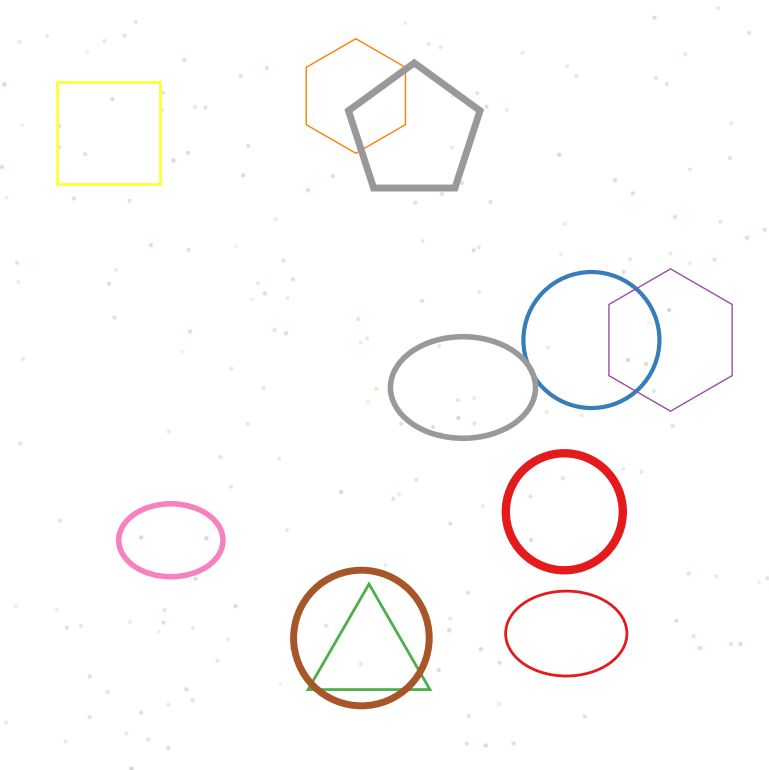[{"shape": "oval", "thickness": 1, "radius": 0.39, "center": [0.735, 0.177]}, {"shape": "circle", "thickness": 3, "radius": 0.38, "center": [0.733, 0.335]}, {"shape": "circle", "thickness": 1.5, "radius": 0.44, "center": [0.768, 0.558]}, {"shape": "triangle", "thickness": 1, "radius": 0.46, "center": [0.479, 0.15]}, {"shape": "hexagon", "thickness": 0.5, "radius": 0.46, "center": [0.871, 0.558]}, {"shape": "hexagon", "thickness": 0.5, "radius": 0.37, "center": [0.462, 0.875]}, {"shape": "square", "thickness": 1, "radius": 0.33, "center": [0.141, 0.827]}, {"shape": "circle", "thickness": 2.5, "radius": 0.44, "center": [0.469, 0.171]}, {"shape": "oval", "thickness": 2, "radius": 0.34, "center": [0.222, 0.298]}, {"shape": "oval", "thickness": 2, "radius": 0.47, "center": [0.601, 0.497]}, {"shape": "pentagon", "thickness": 2.5, "radius": 0.45, "center": [0.538, 0.828]}]